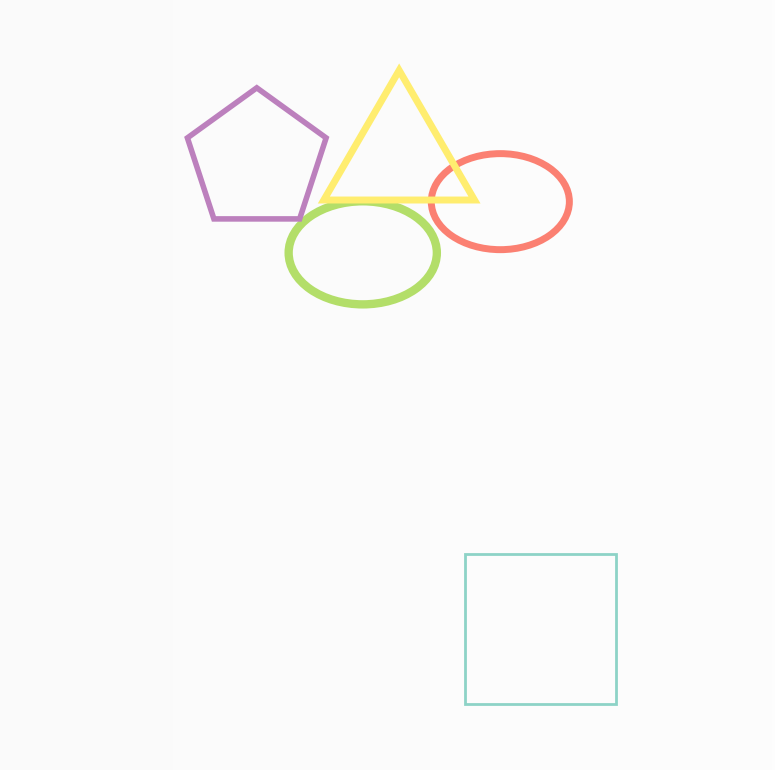[{"shape": "square", "thickness": 1, "radius": 0.49, "center": [0.698, 0.184]}, {"shape": "oval", "thickness": 2.5, "radius": 0.45, "center": [0.646, 0.738]}, {"shape": "oval", "thickness": 3, "radius": 0.48, "center": [0.468, 0.672]}, {"shape": "pentagon", "thickness": 2, "radius": 0.47, "center": [0.331, 0.792]}, {"shape": "triangle", "thickness": 2.5, "radius": 0.56, "center": [0.515, 0.796]}]